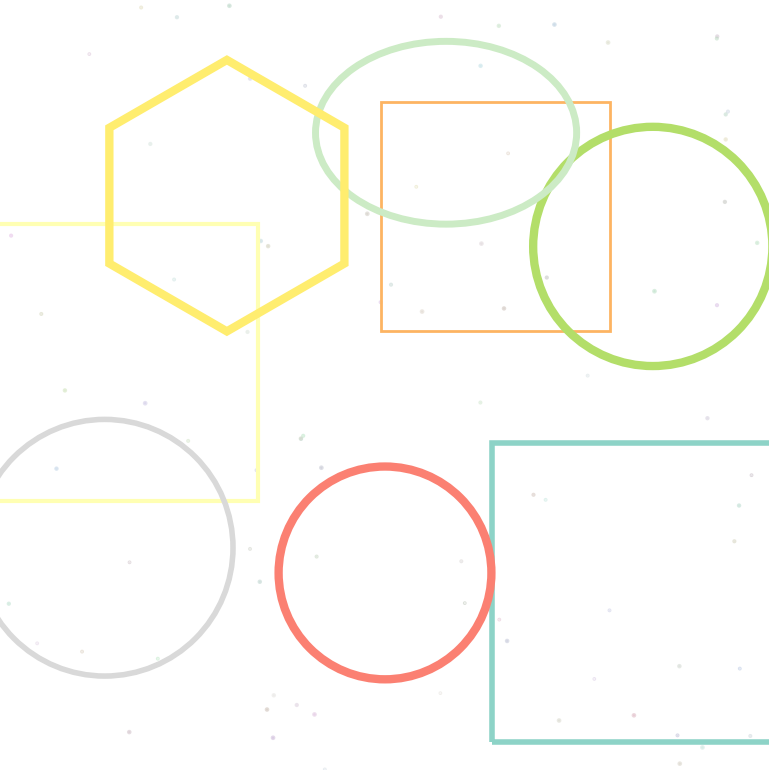[{"shape": "square", "thickness": 2, "radius": 0.97, "center": [0.833, 0.231]}, {"shape": "square", "thickness": 1.5, "radius": 0.9, "center": [0.155, 0.529]}, {"shape": "circle", "thickness": 3, "radius": 0.69, "center": [0.5, 0.256]}, {"shape": "square", "thickness": 1, "radius": 0.74, "center": [0.643, 0.719]}, {"shape": "circle", "thickness": 3, "radius": 0.78, "center": [0.848, 0.68]}, {"shape": "circle", "thickness": 2, "radius": 0.83, "center": [0.136, 0.289]}, {"shape": "oval", "thickness": 2.5, "radius": 0.85, "center": [0.579, 0.828]}, {"shape": "hexagon", "thickness": 3, "radius": 0.88, "center": [0.295, 0.746]}]